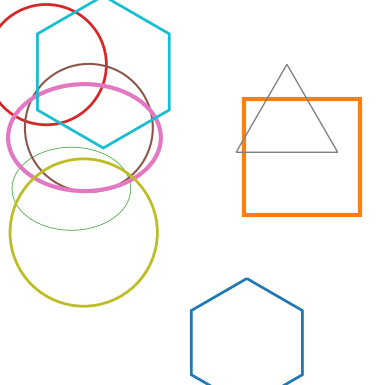[{"shape": "hexagon", "thickness": 2, "radius": 0.83, "center": [0.641, 0.11]}, {"shape": "square", "thickness": 3, "radius": 0.75, "center": [0.784, 0.592]}, {"shape": "oval", "thickness": 0.5, "radius": 0.77, "center": [0.185, 0.51]}, {"shape": "circle", "thickness": 2, "radius": 0.78, "center": [0.12, 0.832]}, {"shape": "circle", "thickness": 1.5, "radius": 0.83, "center": [0.231, 0.668]}, {"shape": "oval", "thickness": 3, "radius": 0.99, "center": [0.219, 0.643]}, {"shape": "triangle", "thickness": 1, "radius": 0.76, "center": [0.745, 0.681]}, {"shape": "circle", "thickness": 2, "radius": 0.96, "center": [0.217, 0.396]}, {"shape": "hexagon", "thickness": 2, "radius": 0.99, "center": [0.268, 0.813]}]